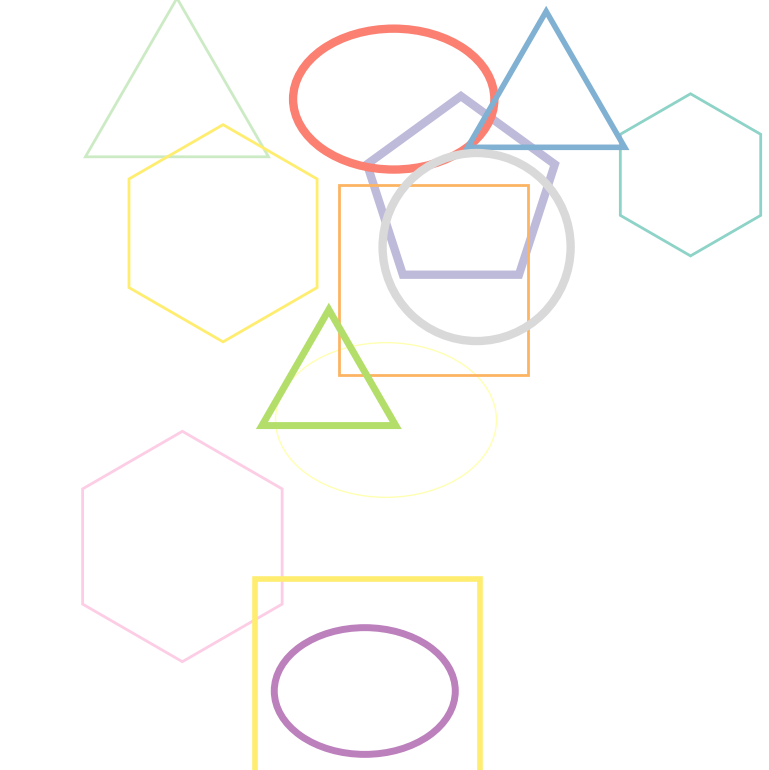[{"shape": "hexagon", "thickness": 1, "radius": 0.53, "center": [0.897, 0.773]}, {"shape": "oval", "thickness": 0.5, "radius": 0.72, "center": [0.501, 0.455]}, {"shape": "pentagon", "thickness": 3, "radius": 0.64, "center": [0.599, 0.747]}, {"shape": "oval", "thickness": 3, "radius": 0.65, "center": [0.511, 0.871]}, {"shape": "triangle", "thickness": 2, "radius": 0.59, "center": [0.709, 0.868]}, {"shape": "square", "thickness": 1, "radius": 0.62, "center": [0.563, 0.636]}, {"shape": "triangle", "thickness": 2.5, "radius": 0.5, "center": [0.427, 0.497]}, {"shape": "hexagon", "thickness": 1, "radius": 0.75, "center": [0.237, 0.29]}, {"shape": "circle", "thickness": 3, "radius": 0.61, "center": [0.619, 0.679]}, {"shape": "oval", "thickness": 2.5, "radius": 0.59, "center": [0.474, 0.103]}, {"shape": "triangle", "thickness": 1, "radius": 0.69, "center": [0.23, 0.865]}, {"shape": "hexagon", "thickness": 1, "radius": 0.71, "center": [0.29, 0.697]}, {"shape": "square", "thickness": 2, "radius": 0.73, "center": [0.477, 0.102]}]